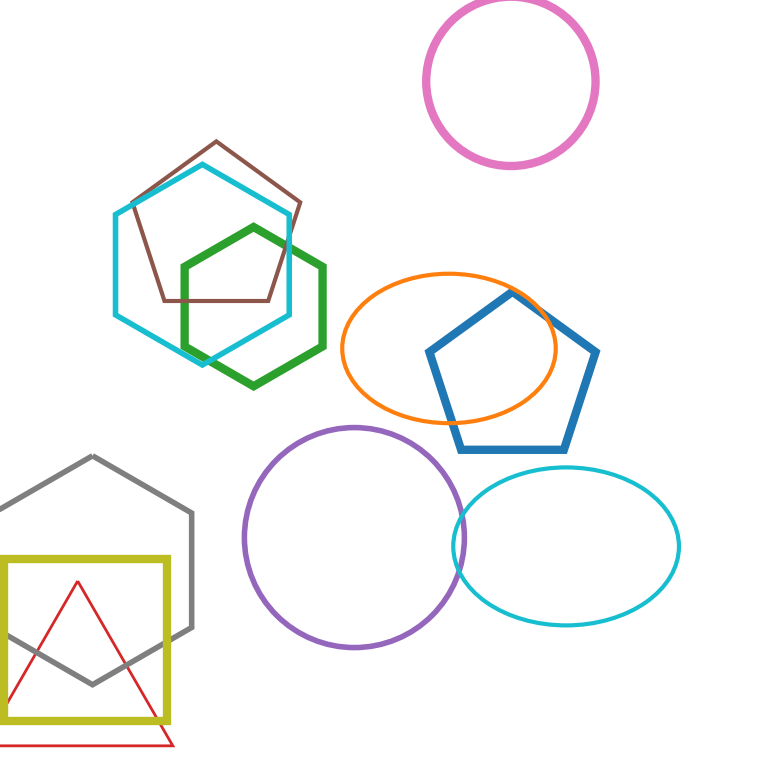[{"shape": "pentagon", "thickness": 3, "radius": 0.57, "center": [0.666, 0.508]}, {"shape": "oval", "thickness": 1.5, "radius": 0.69, "center": [0.583, 0.547]}, {"shape": "hexagon", "thickness": 3, "radius": 0.52, "center": [0.329, 0.602]}, {"shape": "triangle", "thickness": 1, "radius": 0.71, "center": [0.101, 0.103]}, {"shape": "circle", "thickness": 2, "radius": 0.71, "center": [0.46, 0.302]}, {"shape": "pentagon", "thickness": 1.5, "radius": 0.57, "center": [0.281, 0.702]}, {"shape": "circle", "thickness": 3, "radius": 0.55, "center": [0.663, 0.894]}, {"shape": "hexagon", "thickness": 2, "radius": 0.74, "center": [0.12, 0.259]}, {"shape": "square", "thickness": 3, "radius": 0.53, "center": [0.111, 0.169]}, {"shape": "oval", "thickness": 1.5, "radius": 0.73, "center": [0.735, 0.29]}, {"shape": "hexagon", "thickness": 2, "radius": 0.65, "center": [0.263, 0.656]}]